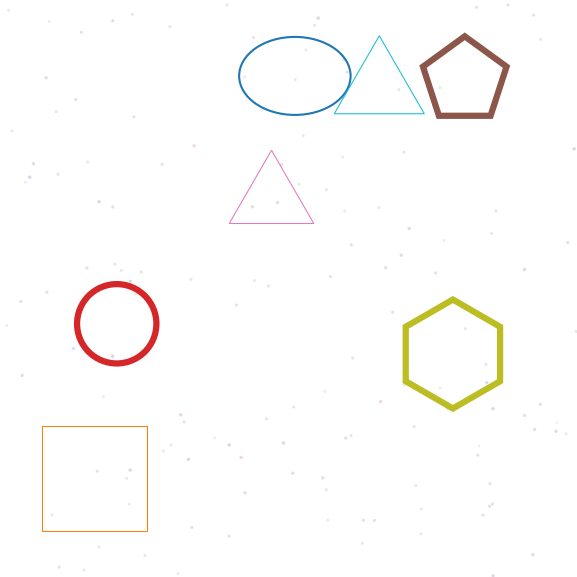[{"shape": "oval", "thickness": 1, "radius": 0.48, "center": [0.511, 0.868]}, {"shape": "square", "thickness": 0.5, "radius": 0.45, "center": [0.163, 0.17]}, {"shape": "circle", "thickness": 3, "radius": 0.34, "center": [0.202, 0.438]}, {"shape": "pentagon", "thickness": 3, "radius": 0.38, "center": [0.805, 0.86]}, {"shape": "triangle", "thickness": 0.5, "radius": 0.42, "center": [0.47, 0.654]}, {"shape": "hexagon", "thickness": 3, "radius": 0.47, "center": [0.784, 0.386]}, {"shape": "triangle", "thickness": 0.5, "radius": 0.45, "center": [0.657, 0.847]}]